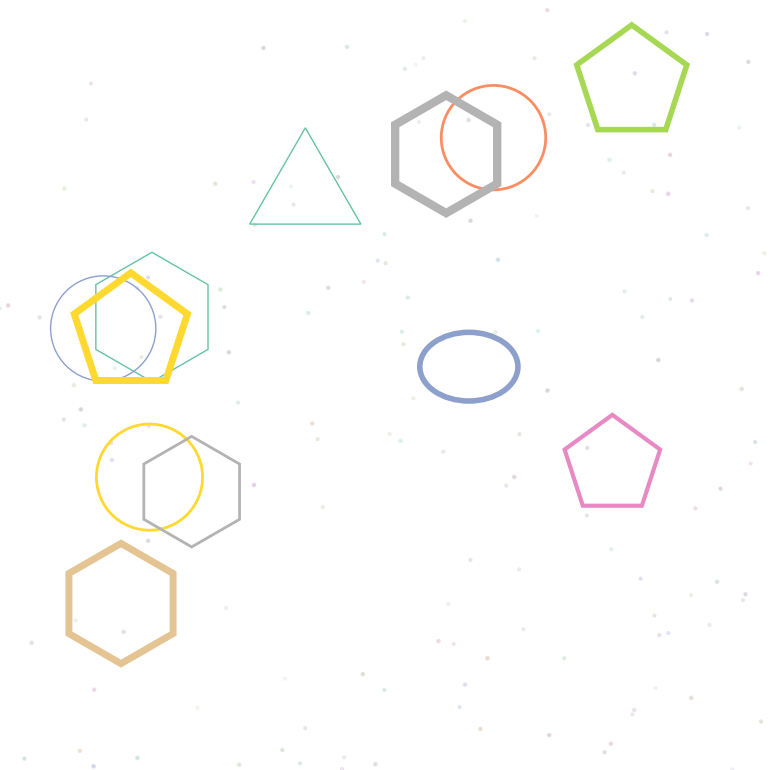[{"shape": "hexagon", "thickness": 0.5, "radius": 0.42, "center": [0.197, 0.588]}, {"shape": "triangle", "thickness": 0.5, "radius": 0.42, "center": [0.397, 0.751]}, {"shape": "circle", "thickness": 1, "radius": 0.34, "center": [0.641, 0.821]}, {"shape": "circle", "thickness": 0.5, "radius": 0.34, "center": [0.134, 0.573]}, {"shape": "oval", "thickness": 2, "radius": 0.32, "center": [0.609, 0.524]}, {"shape": "pentagon", "thickness": 1.5, "radius": 0.33, "center": [0.795, 0.396]}, {"shape": "pentagon", "thickness": 2, "radius": 0.38, "center": [0.82, 0.892]}, {"shape": "circle", "thickness": 1, "radius": 0.34, "center": [0.194, 0.38]}, {"shape": "pentagon", "thickness": 2.5, "radius": 0.39, "center": [0.17, 0.568]}, {"shape": "hexagon", "thickness": 2.5, "radius": 0.39, "center": [0.157, 0.216]}, {"shape": "hexagon", "thickness": 1, "radius": 0.36, "center": [0.249, 0.361]}, {"shape": "hexagon", "thickness": 3, "radius": 0.38, "center": [0.579, 0.8]}]